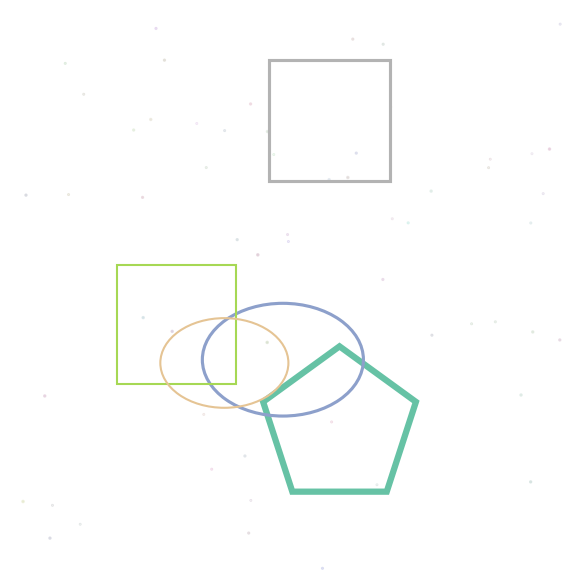[{"shape": "pentagon", "thickness": 3, "radius": 0.7, "center": [0.588, 0.26]}, {"shape": "oval", "thickness": 1.5, "radius": 0.7, "center": [0.49, 0.376]}, {"shape": "square", "thickness": 1, "radius": 0.52, "center": [0.305, 0.437]}, {"shape": "oval", "thickness": 1, "radius": 0.55, "center": [0.389, 0.371]}, {"shape": "square", "thickness": 1.5, "radius": 0.52, "center": [0.57, 0.791]}]